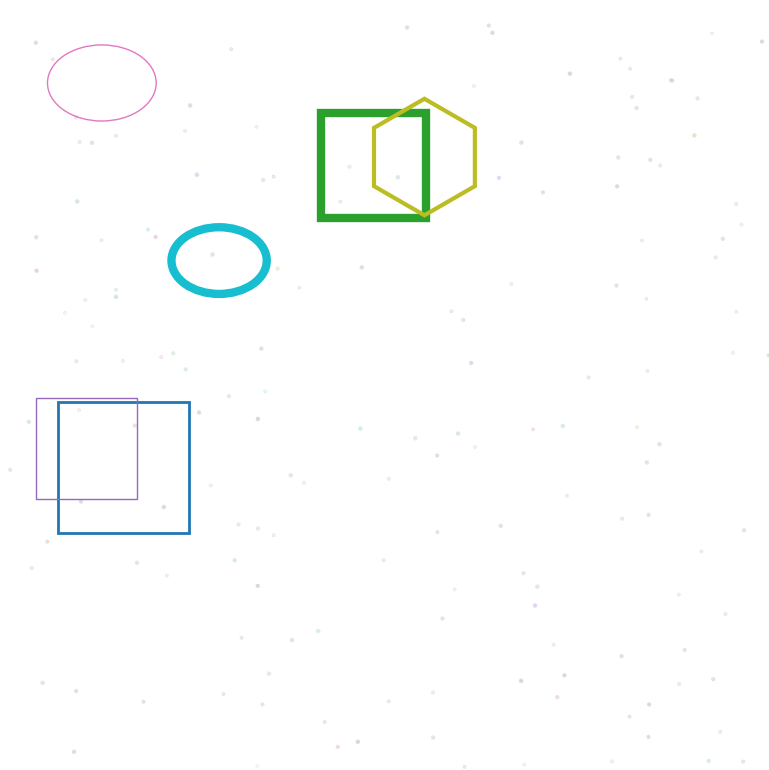[{"shape": "square", "thickness": 1, "radius": 0.43, "center": [0.16, 0.392]}, {"shape": "square", "thickness": 3, "radius": 0.34, "center": [0.485, 0.785]}, {"shape": "square", "thickness": 0.5, "radius": 0.33, "center": [0.112, 0.417]}, {"shape": "oval", "thickness": 0.5, "radius": 0.35, "center": [0.132, 0.892]}, {"shape": "hexagon", "thickness": 1.5, "radius": 0.38, "center": [0.551, 0.796]}, {"shape": "oval", "thickness": 3, "radius": 0.31, "center": [0.285, 0.662]}]